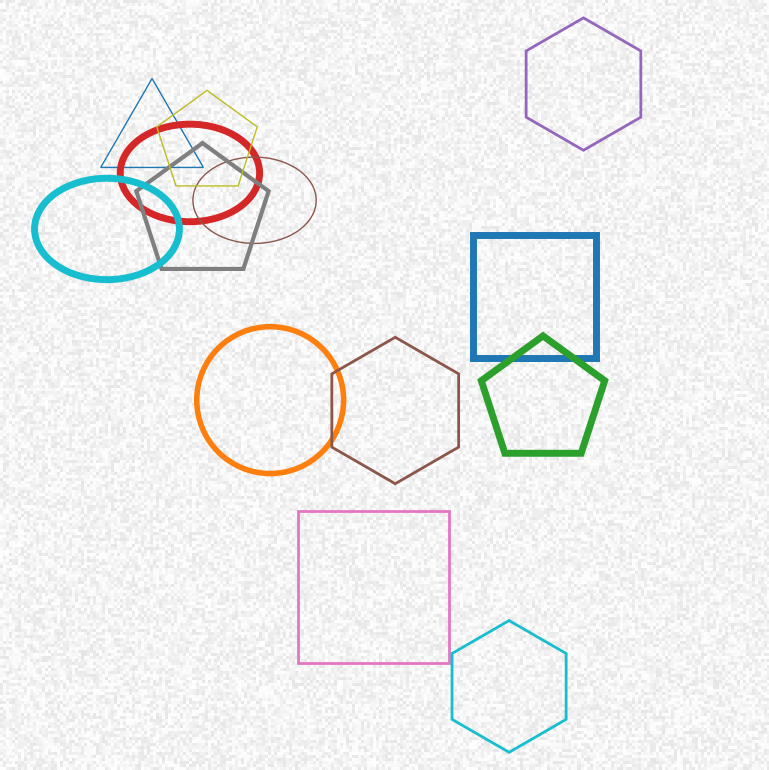[{"shape": "square", "thickness": 2.5, "radius": 0.4, "center": [0.694, 0.615]}, {"shape": "triangle", "thickness": 0.5, "radius": 0.38, "center": [0.197, 0.821]}, {"shape": "circle", "thickness": 2, "radius": 0.48, "center": [0.351, 0.48]}, {"shape": "pentagon", "thickness": 2.5, "radius": 0.42, "center": [0.705, 0.479]}, {"shape": "oval", "thickness": 2.5, "radius": 0.45, "center": [0.247, 0.775]}, {"shape": "hexagon", "thickness": 1, "radius": 0.43, "center": [0.758, 0.891]}, {"shape": "hexagon", "thickness": 1, "radius": 0.48, "center": [0.513, 0.467]}, {"shape": "oval", "thickness": 0.5, "radius": 0.4, "center": [0.331, 0.74]}, {"shape": "square", "thickness": 1, "radius": 0.49, "center": [0.485, 0.238]}, {"shape": "pentagon", "thickness": 1.5, "radius": 0.45, "center": [0.263, 0.724]}, {"shape": "pentagon", "thickness": 0.5, "radius": 0.34, "center": [0.269, 0.814]}, {"shape": "oval", "thickness": 2.5, "radius": 0.47, "center": [0.139, 0.703]}, {"shape": "hexagon", "thickness": 1, "radius": 0.43, "center": [0.661, 0.109]}]